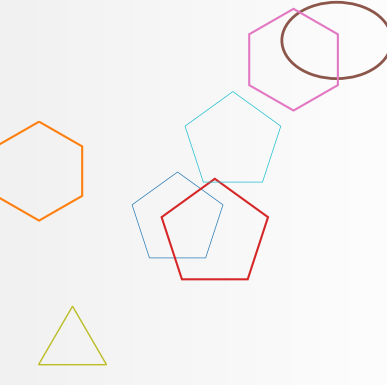[{"shape": "pentagon", "thickness": 0.5, "radius": 0.62, "center": [0.458, 0.43]}, {"shape": "hexagon", "thickness": 1.5, "radius": 0.64, "center": [0.101, 0.556]}, {"shape": "pentagon", "thickness": 1.5, "radius": 0.72, "center": [0.554, 0.391]}, {"shape": "oval", "thickness": 2, "radius": 0.71, "center": [0.869, 0.895]}, {"shape": "hexagon", "thickness": 1.5, "radius": 0.66, "center": [0.758, 0.845]}, {"shape": "triangle", "thickness": 1, "radius": 0.51, "center": [0.187, 0.103]}, {"shape": "pentagon", "thickness": 0.5, "radius": 0.65, "center": [0.601, 0.632]}]